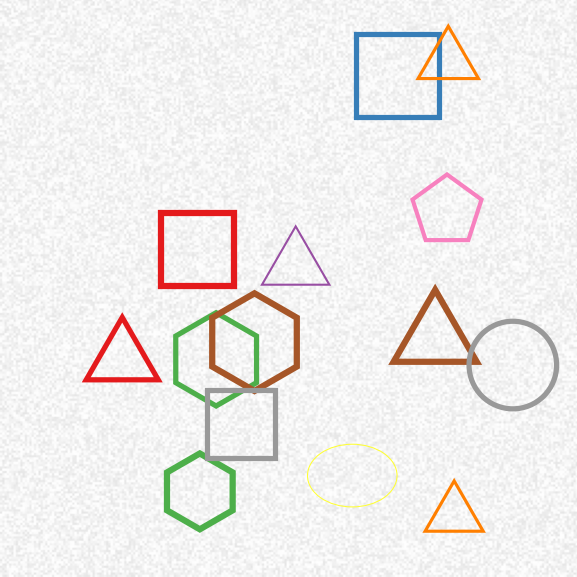[{"shape": "triangle", "thickness": 2.5, "radius": 0.36, "center": [0.212, 0.377]}, {"shape": "square", "thickness": 3, "radius": 0.32, "center": [0.342, 0.567]}, {"shape": "square", "thickness": 2.5, "radius": 0.36, "center": [0.688, 0.868]}, {"shape": "hexagon", "thickness": 2.5, "radius": 0.4, "center": [0.374, 0.377]}, {"shape": "hexagon", "thickness": 3, "radius": 0.33, "center": [0.346, 0.148]}, {"shape": "triangle", "thickness": 1, "radius": 0.34, "center": [0.512, 0.54]}, {"shape": "triangle", "thickness": 1.5, "radius": 0.29, "center": [0.786, 0.108]}, {"shape": "triangle", "thickness": 1.5, "radius": 0.3, "center": [0.776, 0.893]}, {"shape": "oval", "thickness": 0.5, "radius": 0.39, "center": [0.61, 0.176]}, {"shape": "triangle", "thickness": 3, "radius": 0.42, "center": [0.754, 0.414]}, {"shape": "hexagon", "thickness": 3, "radius": 0.42, "center": [0.441, 0.407]}, {"shape": "pentagon", "thickness": 2, "radius": 0.31, "center": [0.774, 0.634]}, {"shape": "square", "thickness": 2.5, "radius": 0.29, "center": [0.417, 0.265]}, {"shape": "circle", "thickness": 2.5, "radius": 0.38, "center": [0.888, 0.367]}]